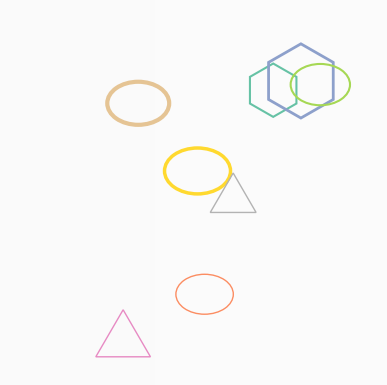[{"shape": "hexagon", "thickness": 1.5, "radius": 0.35, "center": [0.705, 0.766]}, {"shape": "oval", "thickness": 1, "radius": 0.37, "center": [0.528, 0.236]}, {"shape": "hexagon", "thickness": 2, "radius": 0.48, "center": [0.777, 0.79]}, {"shape": "triangle", "thickness": 1, "radius": 0.41, "center": [0.318, 0.114]}, {"shape": "oval", "thickness": 1.5, "radius": 0.38, "center": [0.827, 0.78]}, {"shape": "oval", "thickness": 2.5, "radius": 0.43, "center": [0.51, 0.556]}, {"shape": "oval", "thickness": 3, "radius": 0.4, "center": [0.357, 0.732]}, {"shape": "triangle", "thickness": 1, "radius": 0.34, "center": [0.602, 0.482]}]